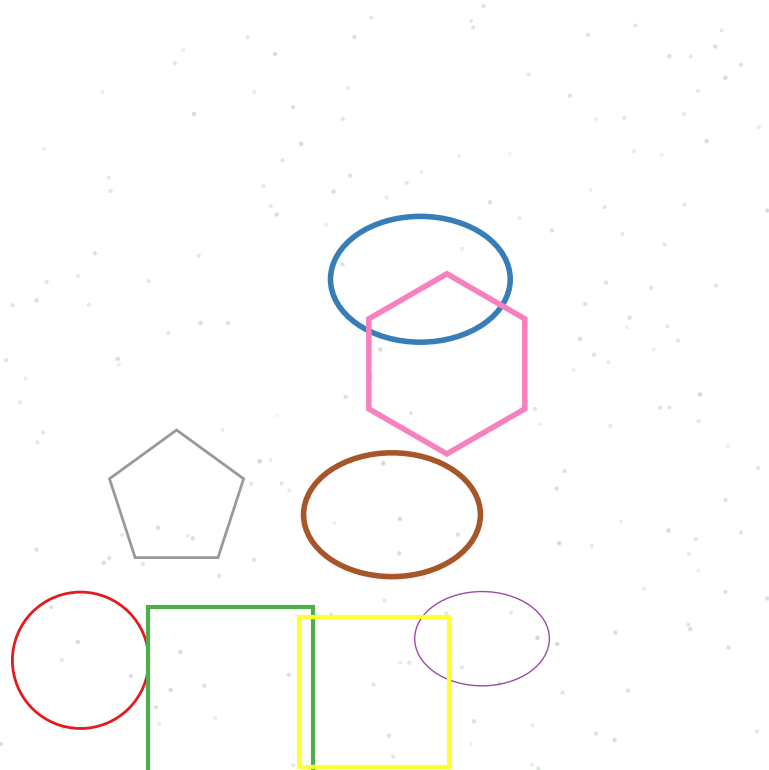[{"shape": "circle", "thickness": 1, "radius": 0.44, "center": [0.105, 0.142]}, {"shape": "oval", "thickness": 2, "radius": 0.58, "center": [0.546, 0.637]}, {"shape": "square", "thickness": 1.5, "radius": 0.54, "center": [0.299, 0.104]}, {"shape": "oval", "thickness": 0.5, "radius": 0.44, "center": [0.626, 0.171]}, {"shape": "square", "thickness": 1.5, "radius": 0.49, "center": [0.486, 0.101]}, {"shape": "oval", "thickness": 2, "radius": 0.57, "center": [0.509, 0.332]}, {"shape": "hexagon", "thickness": 2, "radius": 0.58, "center": [0.58, 0.527]}, {"shape": "pentagon", "thickness": 1, "radius": 0.46, "center": [0.229, 0.35]}]